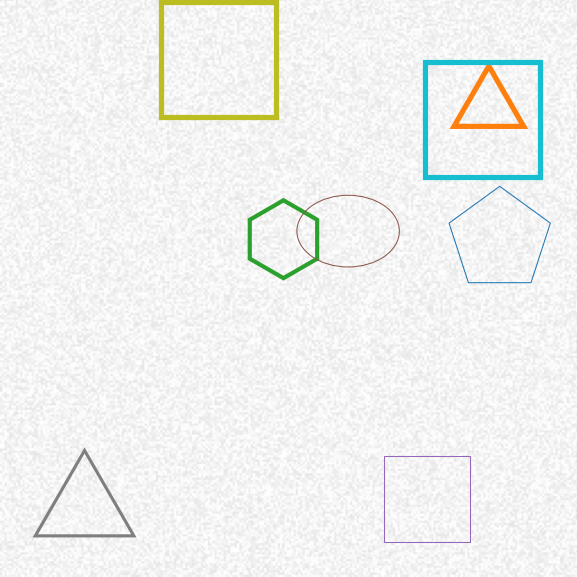[{"shape": "pentagon", "thickness": 0.5, "radius": 0.46, "center": [0.865, 0.584]}, {"shape": "triangle", "thickness": 2.5, "radius": 0.35, "center": [0.846, 0.815]}, {"shape": "hexagon", "thickness": 2, "radius": 0.34, "center": [0.491, 0.585]}, {"shape": "square", "thickness": 0.5, "radius": 0.37, "center": [0.739, 0.135]}, {"shape": "oval", "thickness": 0.5, "radius": 0.44, "center": [0.603, 0.599]}, {"shape": "triangle", "thickness": 1.5, "radius": 0.49, "center": [0.146, 0.121]}, {"shape": "square", "thickness": 2.5, "radius": 0.5, "center": [0.378, 0.896]}, {"shape": "square", "thickness": 2.5, "radius": 0.5, "center": [0.836, 0.792]}]